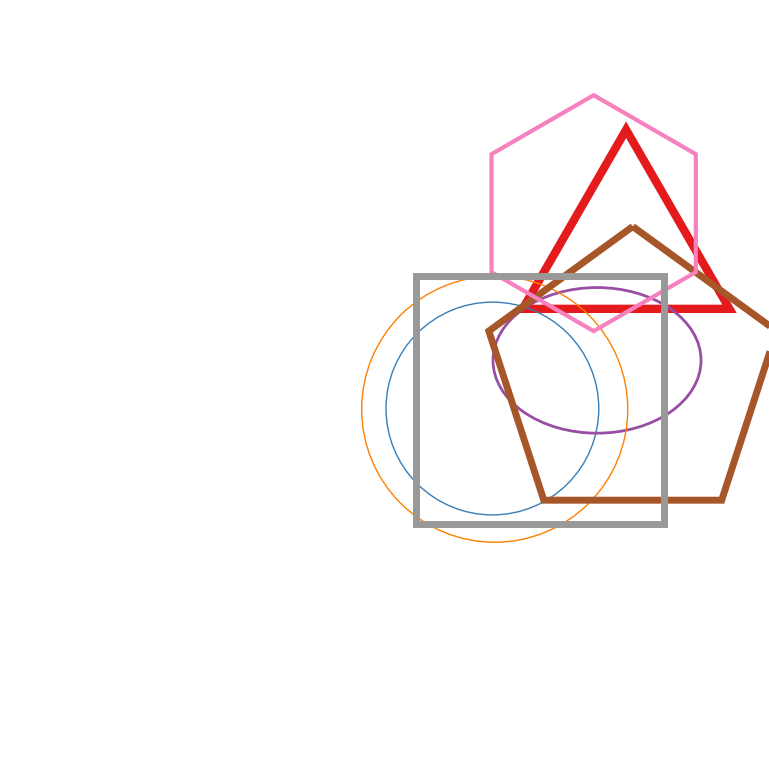[{"shape": "triangle", "thickness": 3, "radius": 0.78, "center": [0.813, 0.676]}, {"shape": "circle", "thickness": 0.5, "radius": 0.69, "center": [0.639, 0.469]}, {"shape": "oval", "thickness": 1, "radius": 0.68, "center": [0.775, 0.532]}, {"shape": "circle", "thickness": 0.5, "radius": 0.86, "center": [0.642, 0.469]}, {"shape": "pentagon", "thickness": 2.5, "radius": 0.98, "center": [0.822, 0.509]}, {"shape": "hexagon", "thickness": 1.5, "radius": 0.77, "center": [0.771, 0.723]}, {"shape": "square", "thickness": 2.5, "radius": 0.81, "center": [0.701, 0.48]}]